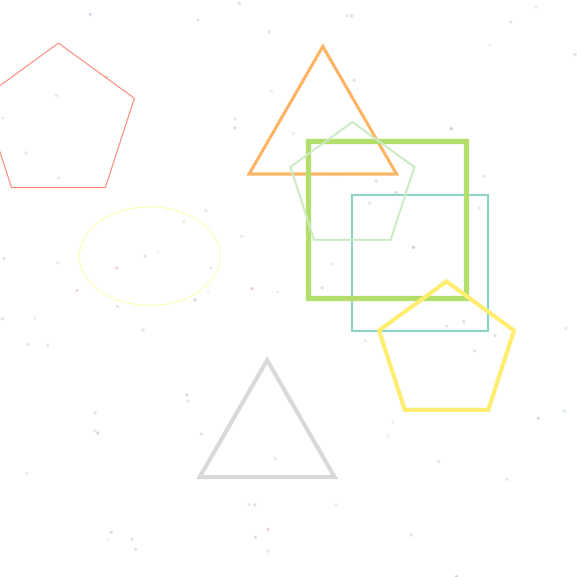[{"shape": "square", "thickness": 1, "radius": 0.59, "center": [0.727, 0.544]}, {"shape": "oval", "thickness": 0.5, "radius": 0.61, "center": [0.259, 0.556]}, {"shape": "pentagon", "thickness": 0.5, "radius": 0.69, "center": [0.101, 0.786]}, {"shape": "triangle", "thickness": 1.5, "radius": 0.74, "center": [0.559, 0.771]}, {"shape": "square", "thickness": 2.5, "radius": 0.68, "center": [0.67, 0.619]}, {"shape": "triangle", "thickness": 2, "radius": 0.67, "center": [0.463, 0.241]}, {"shape": "pentagon", "thickness": 1, "radius": 0.56, "center": [0.61, 0.675]}, {"shape": "pentagon", "thickness": 2, "radius": 0.61, "center": [0.773, 0.389]}]